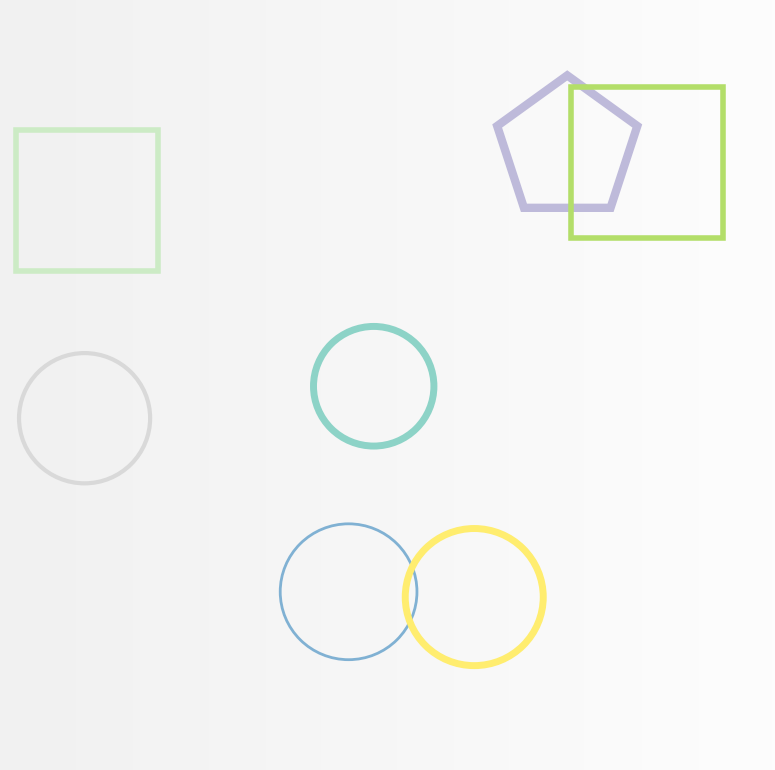[{"shape": "circle", "thickness": 2.5, "radius": 0.39, "center": [0.482, 0.498]}, {"shape": "pentagon", "thickness": 3, "radius": 0.48, "center": [0.732, 0.807]}, {"shape": "circle", "thickness": 1, "radius": 0.44, "center": [0.45, 0.231]}, {"shape": "square", "thickness": 2, "radius": 0.49, "center": [0.835, 0.789]}, {"shape": "circle", "thickness": 1.5, "radius": 0.42, "center": [0.109, 0.457]}, {"shape": "square", "thickness": 2, "radius": 0.46, "center": [0.113, 0.74]}, {"shape": "circle", "thickness": 2.5, "radius": 0.45, "center": [0.612, 0.225]}]